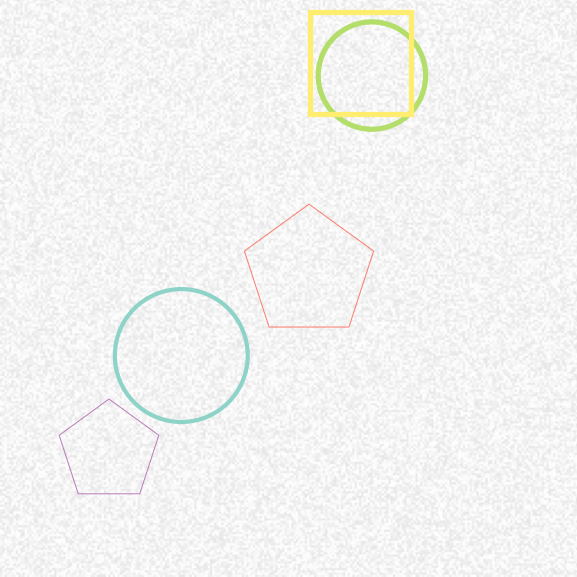[{"shape": "circle", "thickness": 2, "radius": 0.58, "center": [0.314, 0.383]}, {"shape": "pentagon", "thickness": 0.5, "radius": 0.59, "center": [0.535, 0.528]}, {"shape": "circle", "thickness": 2.5, "radius": 0.46, "center": [0.644, 0.868]}, {"shape": "pentagon", "thickness": 0.5, "radius": 0.45, "center": [0.189, 0.217]}, {"shape": "square", "thickness": 2.5, "radius": 0.44, "center": [0.625, 0.89]}]